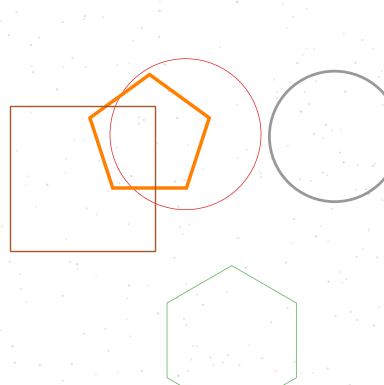[{"shape": "circle", "thickness": 0.5, "radius": 0.98, "center": [0.482, 0.651]}, {"shape": "hexagon", "thickness": 0.5, "radius": 0.97, "center": [0.602, 0.116]}, {"shape": "pentagon", "thickness": 2.5, "radius": 0.81, "center": [0.389, 0.643]}, {"shape": "square", "thickness": 1, "radius": 0.94, "center": [0.214, 0.536]}, {"shape": "circle", "thickness": 2, "radius": 0.85, "center": [0.869, 0.646]}]